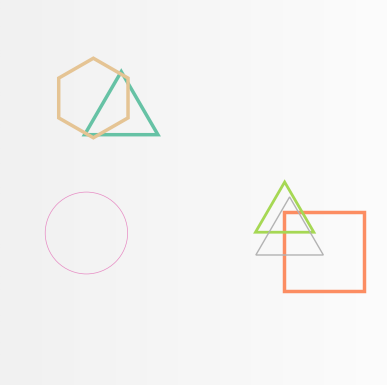[{"shape": "triangle", "thickness": 2.5, "radius": 0.55, "center": [0.313, 0.705]}, {"shape": "square", "thickness": 2.5, "radius": 0.51, "center": [0.836, 0.347]}, {"shape": "circle", "thickness": 0.5, "radius": 0.53, "center": [0.223, 0.395]}, {"shape": "triangle", "thickness": 2, "radius": 0.43, "center": [0.735, 0.44]}, {"shape": "hexagon", "thickness": 2.5, "radius": 0.52, "center": [0.241, 0.745]}, {"shape": "triangle", "thickness": 1, "radius": 0.5, "center": [0.747, 0.388]}]